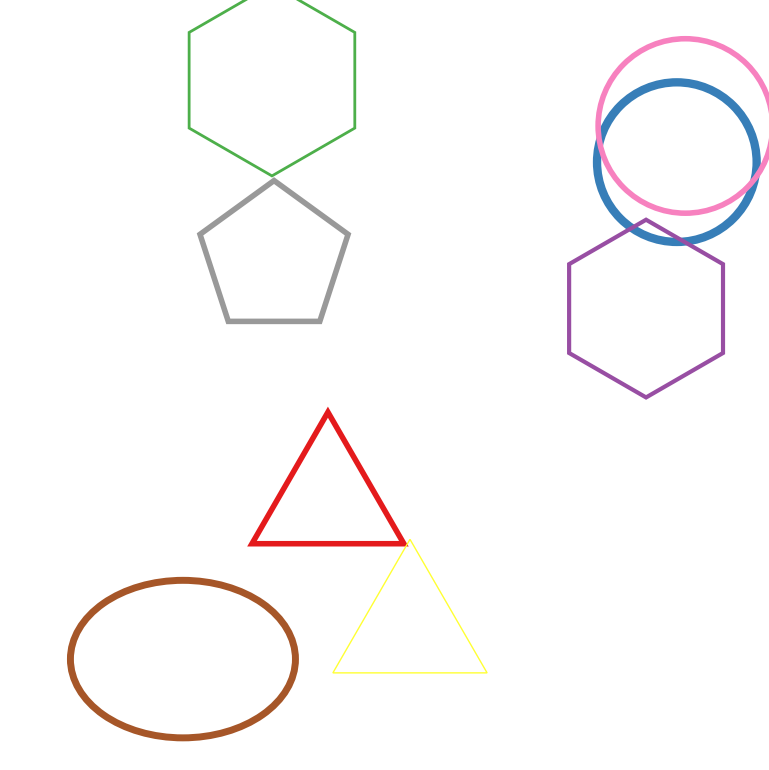[{"shape": "triangle", "thickness": 2, "radius": 0.57, "center": [0.426, 0.351]}, {"shape": "circle", "thickness": 3, "radius": 0.52, "center": [0.879, 0.789]}, {"shape": "hexagon", "thickness": 1, "radius": 0.62, "center": [0.353, 0.896]}, {"shape": "hexagon", "thickness": 1.5, "radius": 0.58, "center": [0.839, 0.599]}, {"shape": "triangle", "thickness": 0.5, "radius": 0.58, "center": [0.532, 0.184]}, {"shape": "oval", "thickness": 2.5, "radius": 0.73, "center": [0.238, 0.144]}, {"shape": "circle", "thickness": 2, "radius": 0.57, "center": [0.89, 0.836]}, {"shape": "pentagon", "thickness": 2, "radius": 0.51, "center": [0.356, 0.664]}]